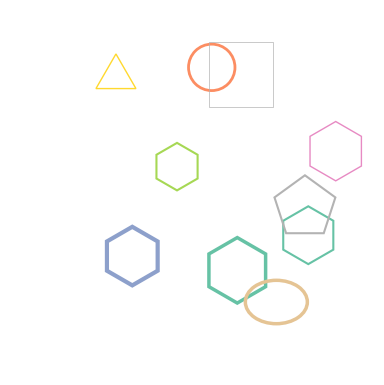[{"shape": "hexagon", "thickness": 1.5, "radius": 0.38, "center": [0.801, 0.389]}, {"shape": "hexagon", "thickness": 2.5, "radius": 0.43, "center": [0.616, 0.298]}, {"shape": "circle", "thickness": 2, "radius": 0.3, "center": [0.55, 0.825]}, {"shape": "hexagon", "thickness": 3, "radius": 0.38, "center": [0.344, 0.335]}, {"shape": "hexagon", "thickness": 1, "radius": 0.39, "center": [0.872, 0.607]}, {"shape": "hexagon", "thickness": 1.5, "radius": 0.31, "center": [0.46, 0.567]}, {"shape": "triangle", "thickness": 1, "radius": 0.3, "center": [0.301, 0.8]}, {"shape": "oval", "thickness": 2.5, "radius": 0.4, "center": [0.718, 0.216]}, {"shape": "square", "thickness": 0.5, "radius": 0.42, "center": [0.626, 0.806]}, {"shape": "pentagon", "thickness": 1.5, "radius": 0.42, "center": [0.792, 0.462]}]